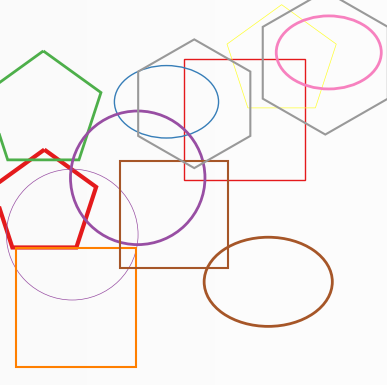[{"shape": "square", "thickness": 1, "radius": 0.78, "center": [0.631, 0.689]}, {"shape": "pentagon", "thickness": 3, "radius": 0.7, "center": [0.114, 0.471]}, {"shape": "oval", "thickness": 1, "radius": 0.67, "center": [0.43, 0.736]}, {"shape": "pentagon", "thickness": 2, "radius": 0.78, "center": [0.112, 0.711]}, {"shape": "circle", "thickness": 2, "radius": 0.87, "center": [0.355, 0.538]}, {"shape": "circle", "thickness": 0.5, "radius": 0.85, "center": [0.186, 0.391]}, {"shape": "square", "thickness": 1.5, "radius": 0.78, "center": [0.196, 0.202]}, {"shape": "pentagon", "thickness": 0.5, "radius": 0.74, "center": [0.727, 0.84]}, {"shape": "oval", "thickness": 2, "radius": 0.83, "center": [0.692, 0.268]}, {"shape": "square", "thickness": 1.5, "radius": 0.69, "center": [0.449, 0.444]}, {"shape": "oval", "thickness": 2, "radius": 0.68, "center": [0.848, 0.864]}, {"shape": "hexagon", "thickness": 1.5, "radius": 0.93, "center": [0.839, 0.837]}, {"shape": "hexagon", "thickness": 1.5, "radius": 0.84, "center": [0.501, 0.731]}]